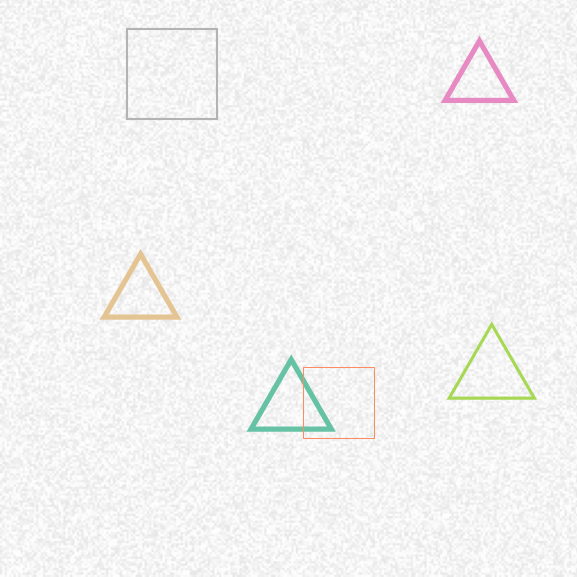[{"shape": "triangle", "thickness": 2.5, "radius": 0.4, "center": [0.504, 0.296]}, {"shape": "square", "thickness": 0.5, "radius": 0.31, "center": [0.587, 0.302]}, {"shape": "triangle", "thickness": 2.5, "radius": 0.34, "center": [0.83, 0.86]}, {"shape": "triangle", "thickness": 1.5, "radius": 0.43, "center": [0.852, 0.352]}, {"shape": "triangle", "thickness": 2.5, "radius": 0.36, "center": [0.243, 0.486]}, {"shape": "square", "thickness": 1, "radius": 0.39, "center": [0.297, 0.871]}]